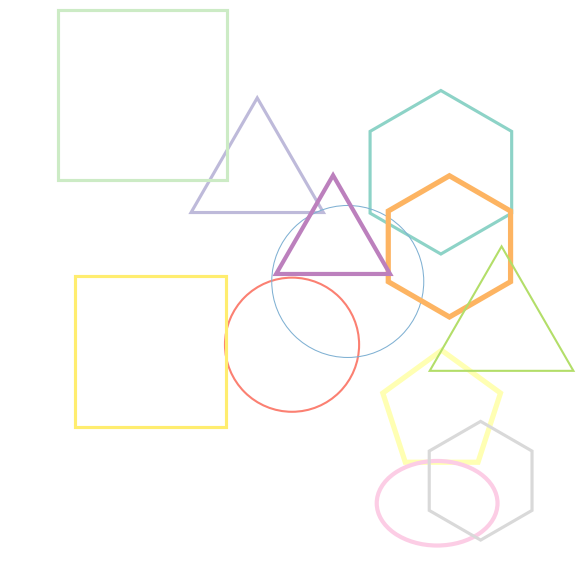[{"shape": "hexagon", "thickness": 1.5, "radius": 0.71, "center": [0.763, 0.701]}, {"shape": "pentagon", "thickness": 2.5, "radius": 0.54, "center": [0.765, 0.285]}, {"shape": "triangle", "thickness": 1.5, "radius": 0.66, "center": [0.445, 0.697]}, {"shape": "circle", "thickness": 1, "radius": 0.58, "center": [0.506, 0.402]}, {"shape": "circle", "thickness": 0.5, "radius": 0.66, "center": [0.602, 0.512]}, {"shape": "hexagon", "thickness": 2.5, "radius": 0.61, "center": [0.778, 0.573]}, {"shape": "triangle", "thickness": 1, "radius": 0.72, "center": [0.869, 0.429]}, {"shape": "oval", "thickness": 2, "radius": 0.52, "center": [0.757, 0.128]}, {"shape": "hexagon", "thickness": 1.5, "radius": 0.51, "center": [0.832, 0.167]}, {"shape": "triangle", "thickness": 2, "radius": 0.57, "center": [0.577, 0.582]}, {"shape": "square", "thickness": 1.5, "radius": 0.74, "center": [0.247, 0.835]}, {"shape": "square", "thickness": 1.5, "radius": 0.65, "center": [0.261, 0.39]}]